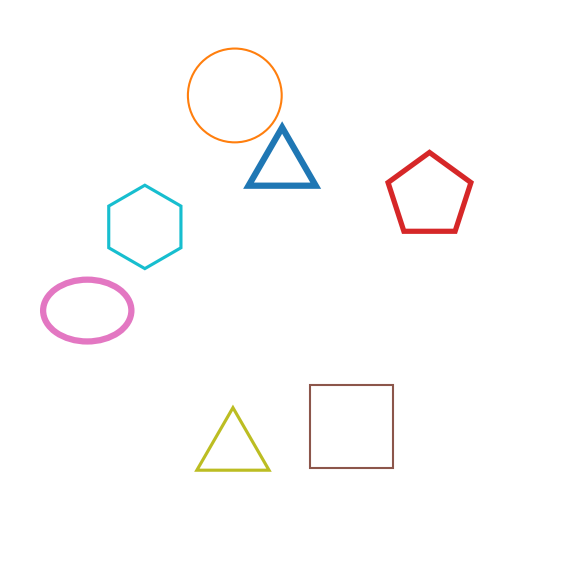[{"shape": "triangle", "thickness": 3, "radius": 0.34, "center": [0.489, 0.711]}, {"shape": "circle", "thickness": 1, "radius": 0.41, "center": [0.407, 0.834]}, {"shape": "pentagon", "thickness": 2.5, "radius": 0.38, "center": [0.744, 0.66]}, {"shape": "square", "thickness": 1, "radius": 0.36, "center": [0.608, 0.26]}, {"shape": "oval", "thickness": 3, "radius": 0.38, "center": [0.151, 0.461]}, {"shape": "triangle", "thickness": 1.5, "radius": 0.36, "center": [0.403, 0.221]}, {"shape": "hexagon", "thickness": 1.5, "radius": 0.36, "center": [0.251, 0.606]}]